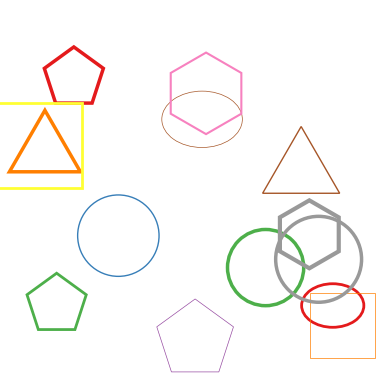[{"shape": "pentagon", "thickness": 2.5, "radius": 0.4, "center": [0.192, 0.797]}, {"shape": "oval", "thickness": 2, "radius": 0.4, "center": [0.864, 0.206]}, {"shape": "circle", "thickness": 1, "radius": 0.53, "center": [0.307, 0.388]}, {"shape": "pentagon", "thickness": 2, "radius": 0.4, "center": [0.147, 0.209]}, {"shape": "circle", "thickness": 2.5, "radius": 0.49, "center": [0.69, 0.305]}, {"shape": "pentagon", "thickness": 0.5, "radius": 0.52, "center": [0.507, 0.119]}, {"shape": "square", "thickness": 0.5, "radius": 0.42, "center": [0.89, 0.154]}, {"shape": "triangle", "thickness": 2.5, "radius": 0.53, "center": [0.117, 0.607]}, {"shape": "square", "thickness": 2, "radius": 0.55, "center": [0.103, 0.621]}, {"shape": "triangle", "thickness": 1, "radius": 0.58, "center": [0.782, 0.556]}, {"shape": "oval", "thickness": 0.5, "radius": 0.52, "center": [0.525, 0.69]}, {"shape": "hexagon", "thickness": 1.5, "radius": 0.53, "center": [0.535, 0.758]}, {"shape": "hexagon", "thickness": 3, "radius": 0.44, "center": [0.803, 0.391]}, {"shape": "circle", "thickness": 2.5, "radius": 0.56, "center": [0.828, 0.326]}]